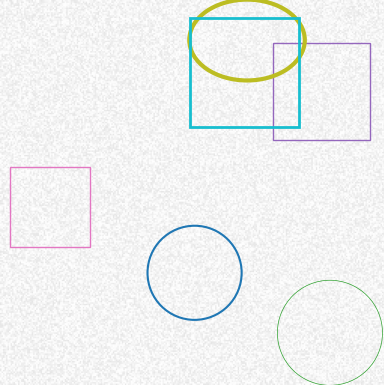[{"shape": "circle", "thickness": 1.5, "radius": 0.61, "center": [0.505, 0.291]}, {"shape": "circle", "thickness": 0.5, "radius": 0.68, "center": [0.857, 0.136]}, {"shape": "square", "thickness": 1, "radius": 0.63, "center": [0.836, 0.763]}, {"shape": "square", "thickness": 1, "radius": 0.52, "center": [0.131, 0.462]}, {"shape": "oval", "thickness": 3, "radius": 0.75, "center": [0.642, 0.896]}, {"shape": "square", "thickness": 2, "radius": 0.71, "center": [0.636, 0.811]}]